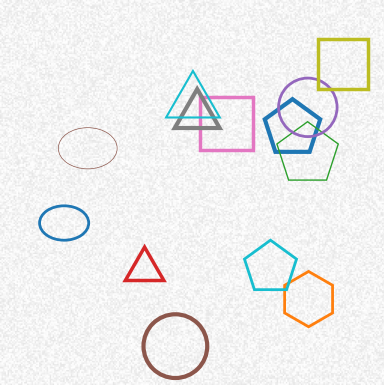[{"shape": "pentagon", "thickness": 3, "radius": 0.38, "center": [0.76, 0.667]}, {"shape": "oval", "thickness": 2, "radius": 0.32, "center": [0.167, 0.421]}, {"shape": "hexagon", "thickness": 2, "radius": 0.36, "center": [0.802, 0.223]}, {"shape": "pentagon", "thickness": 1, "radius": 0.42, "center": [0.799, 0.6]}, {"shape": "triangle", "thickness": 2.5, "radius": 0.29, "center": [0.376, 0.3]}, {"shape": "circle", "thickness": 2, "radius": 0.38, "center": [0.8, 0.721]}, {"shape": "oval", "thickness": 0.5, "radius": 0.38, "center": [0.228, 0.615]}, {"shape": "circle", "thickness": 3, "radius": 0.41, "center": [0.456, 0.101]}, {"shape": "square", "thickness": 2.5, "radius": 0.35, "center": [0.588, 0.679]}, {"shape": "triangle", "thickness": 3, "radius": 0.34, "center": [0.512, 0.701]}, {"shape": "square", "thickness": 2.5, "radius": 0.32, "center": [0.891, 0.833]}, {"shape": "pentagon", "thickness": 2, "radius": 0.36, "center": [0.703, 0.305]}, {"shape": "triangle", "thickness": 1.5, "radius": 0.4, "center": [0.501, 0.735]}]